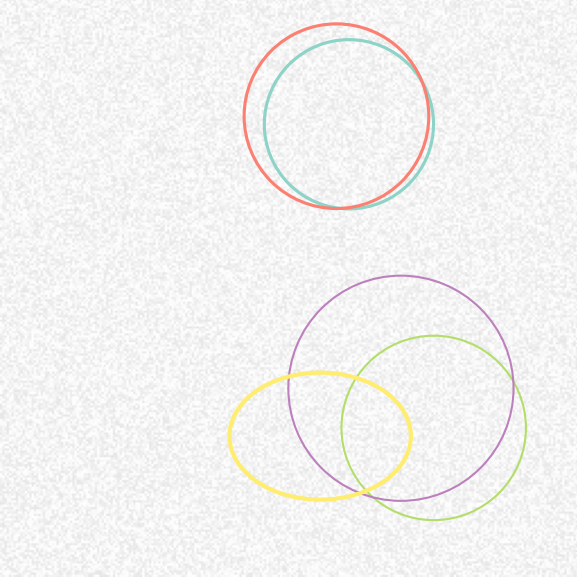[{"shape": "circle", "thickness": 1.5, "radius": 0.73, "center": [0.604, 0.784]}, {"shape": "circle", "thickness": 1.5, "radius": 0.8, "center": [0.583, 0.798]}, {"shape": "circle", "thickness": 1, "radius": 0.8, "center": [0.751, 0.258]}, {"shape": "circle", "thickness": 1, "radius": 0.97, "center": [0.694, 0.327]}, {"shape": "oval", "thickness": 2, "radius": 0.79, "center": [0.554, 0.244]}]